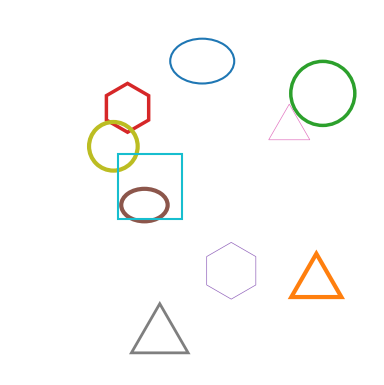[{"shape": "oval", "thickness": 1.5, "radius": 0.42, "center": [0.525, 0.841]}, {"shape": "triangle", "thickness": 3, "radius": 0.38, "center": [0.822, 0.266]}, {"shape": "circle", "thickness": 2.5, "radius": 0.42, "center": [0.838, 0.757]}, {"shape": "hexagon", "thickness": 2.5, "radius": 0.32, "center": [0.331, 0.72]}, {"shape": "hexagon", "thickness": 0.5, "radius": 0.37, "center": [0.601, 0.297]}, {"shape": "oval", "thickness": 3, "radius": 0.3, "center": [0.375, 0.467]}, {"shape": "triangle", "thickness": 0.5, "radius": 0.31, "center": [0.751, 0.668]}, {"shape": "triangle", "thickness": 2, "radius": 0.43, "center": [0.415, 0.126]}, {"shape": "circle", "thickness": 3, "radius": 0.32, "center": [0.294, 0.62]}, {"shape": "square", "thickness": 1.5, "radius": 0.42, "center": [0.389, 0.516]}]